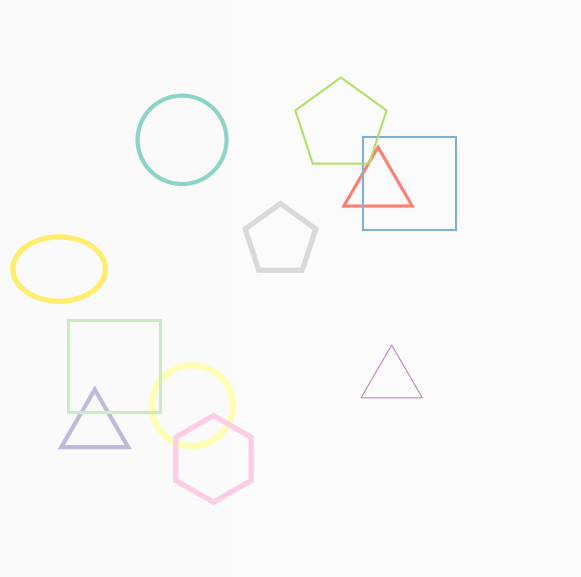[{"shape": "circle", "thickness": 2, "radius": 0.38, "center": [0.313, 0.757]}, {"shape": "circle", "thickness": 3, "radius": 0.35, "center": [0.331, 0.297]}, {"shape": "triangle", "thickness": 2, "radius": 0.33, "center": [0.163, 0.258]}, {"shape": "triangle", "thickness": 1.5, "radius": 0.34, "center": [0.65, 0.676]}, {"shape": "square", "thickness": 1, "radius": 0.4, "center": [0.704, 0.681]}, {"shape": "pentagon", "thickness": 1, "radius": 0.41, "center": [0.587, 0.782]}, {"shape": "hexagon", "thickness": 2.5, "radius": 0.37, "center": [0.367, 0.205]}, {"shape": "pentagon", "thickness": 2.5, "radius": 0.32, "center": [0.483, 0.583]}, {"shape": "triangle", "thickness": 0.5, "radius": 0.3, "center": [0.674, 0.341]}, {"shape": "square", "thickness": 1.5, "radius": 0.4, "center": [0.196, 0.365]}, {"shape": "oval", "thickness": 2.5, "radius": 0.4, "center": [0.102, 0.533]}]